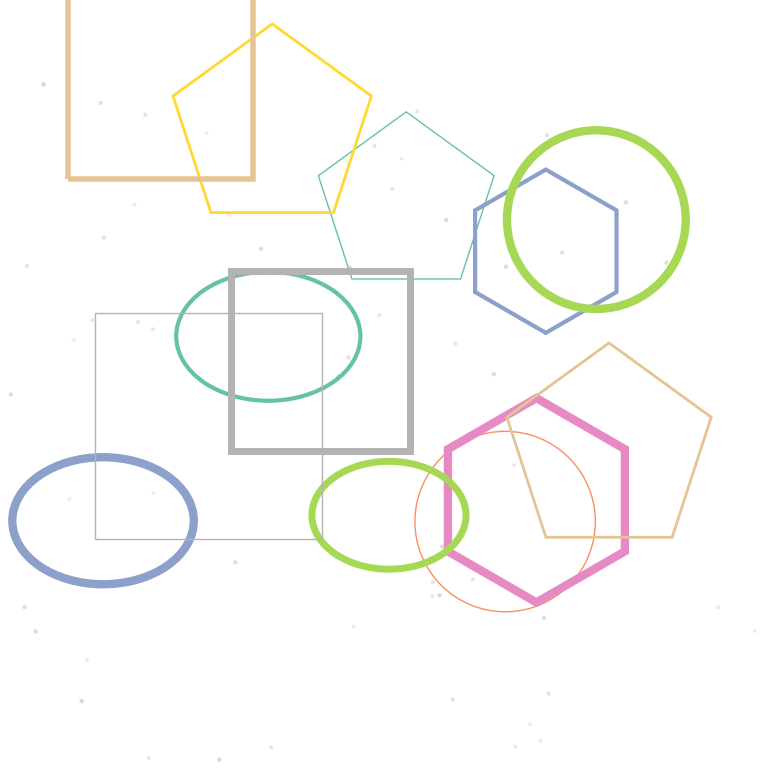[{"shape": "oval", "thickness": 1.5, "radius": 0.6, "center": [0.348, 0.563]}, {"shape": "pentagon", "thickness": 0.5, "radius": 0.6, "center": [0.528, 0.735]}, {"shape": "circle", "thickness": 0.5, "radius": 0.59, "center": [0.656, 0.323]}, {"shape": "oval", "thickness": 3, "radius": 0.59, "center": [0.134, 0.324]}, {"shape": "hexagon", "thickness": 1.5, "radius": 0.53, "center": [0.709, 0.674]}, {"shape": "hexagon", "thickness": 3, "radius": 0.66, "center": [0.697, 0.35]}, {"shape": "circle", "thickness": 3, "radius": 0.58, "center": [0.774, 0.715]}, {"shape": "oval", "thickness": 2.5, "radius": 0.5, "center": [0.505, 0.331]}, {"shape": "pentagon", "thickness": 1, "radius": 0.68, "center": [0.354, 0.833]}, {"shape": "square", "thickness": 2, "radius": 0.6, "center": [0.208, 0.888]}, {"shape": "pentagon", "thickness": 1, "radius": 0.7, "center": [0.791, 0.415]}, {"shape": "square", "thickness": 0.5, "radius": 0.73, "center": [0.271, 0.447]}, {"shape": "square", "thickness": 2.5, "radius": 0.58, "center": [0.416, 0.531]}]